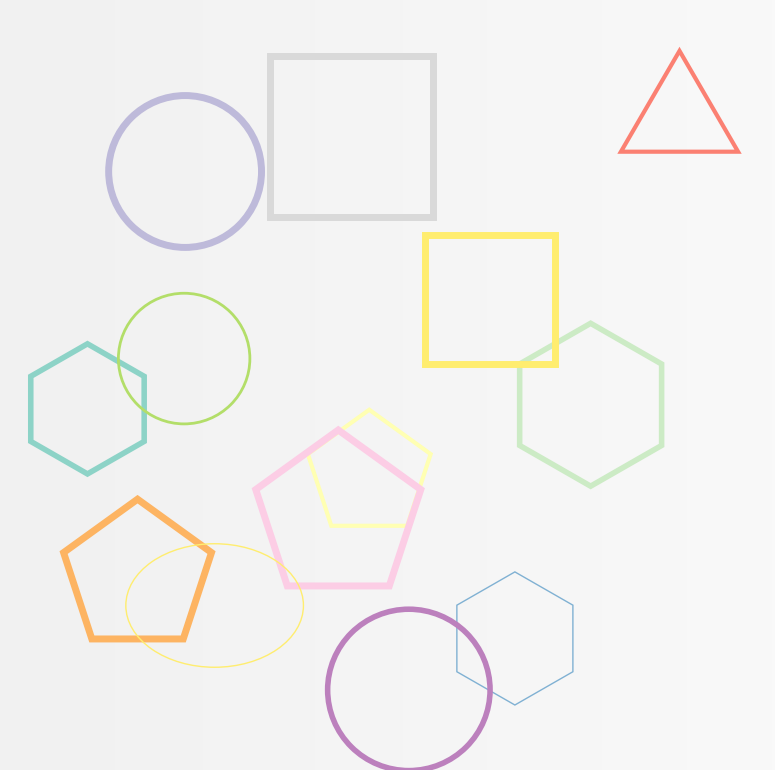[{"shape": "hexagon", "thickness": 2, "radius": 0.42, "center": [0.113, 0.469]}, {"shape": "pentagon", "thickness": 1.5, "radius": 0.42, "center": [0.476, 0.385]}, {"shape": "circle", "thickness": 2.5, "radius": 0.49, "center": [0.239, 0.777]}, {"shape": "triangle", "thickness": 1.5, "radius": 0.44, "center": [0.877, 0.847]}, {"shape": "hexagon", "thickness": 0.5, "radius": 0.43, "center": [0.664, 0.171]}, {"shape": "pentagon", "thickness": 2.5, "radius": 0.5, "center": [0.177, 0.251]}, {"shape": "circle", "thickness": 1, "radius": 0.42, "center": [0.238, 0.534]}, {"shape": "pentagon", "thickness": 2.5, "radius": 0.56, "center": [0.436, 0.33]}, {"shape": "square", "thickness": 2.5, "radius": 0.52, "center": [0.453, 0.823]}, {"shape": "circle", "thickness": 2, "radius": 0.52, "center": [0.528, 0.104]}, {"shape": "hexagon", "thickness": 2, "radius": 0.53, "center": [0.762, 0.474]}, {"shape": "oval", "thickness": 0.5, "radius": 0.57, "center": [0.277, 0.214]}, {"shape": "square", "thickness": 2.5, "radius": 0.42, "center": [0.632, 0.611]}]